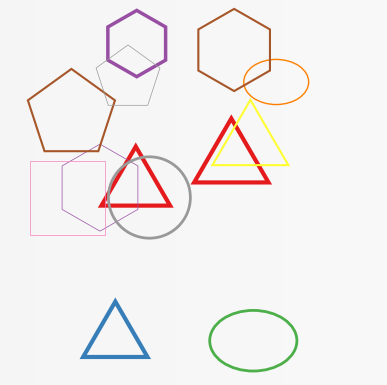[{"shape": "triangle", "thickness": 3, "radius": 0.55, "center": [0.597, 0.581]}, {"shape": "triangle", "thickness": 3, "radius": 0.51, "center": [0.35, 0.517]}, {"shape": "triangle", "thickness": 3, "radius": 0.48, "center": [0.298, 0.121]}, {"shape": "oval", "thickness": 2, "radius": 0.56, "center": [0.654, 0.115]}, {"shape": "hexagon", "thickness": 2.5, "radius": 0.43, "center": [0.353, 0.887]}, {"shape": "hexagon", "thickness": 0.5, "radius": 0.56, "center": [0.258, 0.513]}, {"shape": "oval", "thickness": 1, "radius": 0.42, "center": [0.713, 0.787]}, {"shape": "triangle", "thickness": 1.5, "radius": 0.56, "center": [0.646, 0.628]}, {"shape": "hexagon", "thickness": 1.5, "radius": 0.53, "center": [0.604, 0.87]}, {"shape": "pentagon", "thickness": 1.5, "radius": 0.59, "center": [0.184, 0.703]}, {"shape": "square", "thickness": 0.5, "radius": 0.48, "center": [0.174, 0.486]}, {"shape": "circle", "thickness": 2, "radius": 0.53, "center": [0.386, 0.487]}, {"shape": "pentagon", "thickness": 0.5, "radius": 0.43, "center": [0.33, 0.797]}]